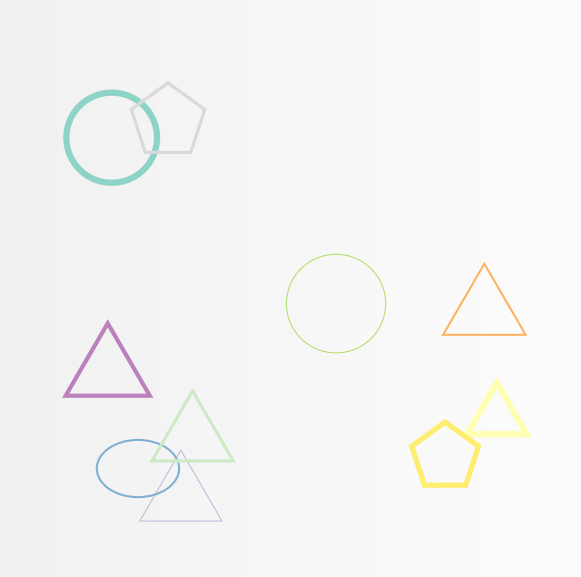[{"shape": "circle", "thickness": 3, "radius": 0.39, "center": [0.192, 0.761]}, {"shape": "triangle", "thickness": 3, "radius": 0.3, "center": [0.855, 0.277]}, {"shape": "triangle", "thickness": 0.5, "radius": 0.41, "center": [0.311, 0.138]}, {"shape": "oval", "thickness": 1, "radius": 0.35, "center": [0.237, 0.188]}, {"shape": "triangle", "thickness": 1, "radius": 0.41, "center": [0.833, 0.46]}, {"shape": "circle", "thickness": 0.5, "radius": 0.43, "center": [0.578, 0.473]}, {"shape": "pentagon", "thickness": 1.5, "radius": 0.33, "center": [0.289, 0.789]}, {"shape": "triangle", "thickness": 2, "radius": 0.42, "center": [0.185, 0.356]}, {"shape": "triangle", "thickness": 1.5, "radius": 0.4, "center": [0.331, 0.241]}, {"shape": "pentagon", "thickness": 2.5, "radius": 0.3, "center": [0.766, 0.208]}]